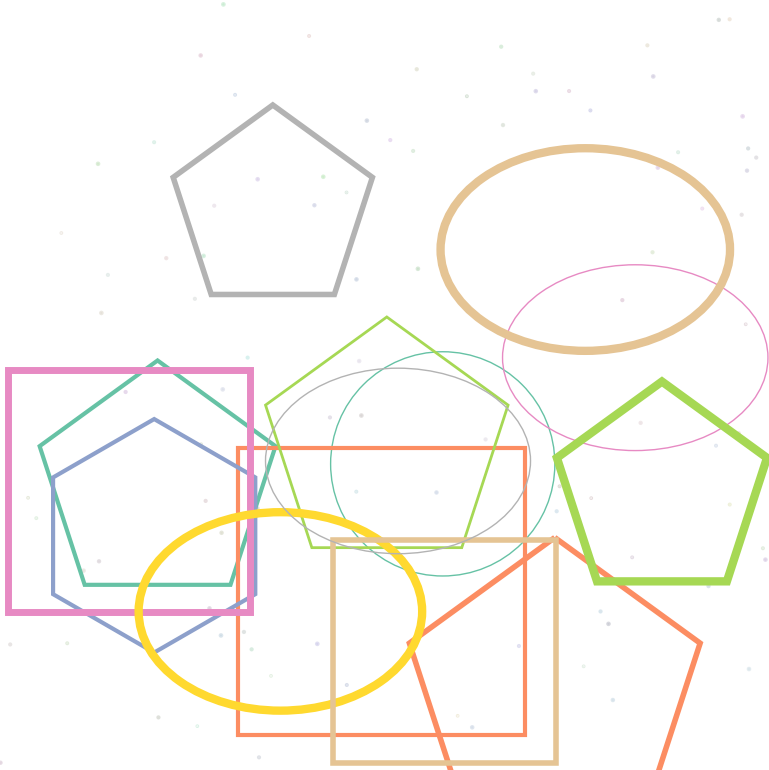[{"shape": "pentagon", "thickness": 1.5, "radius": 0.81, "center": [0.205, 0.371]}, {"shape": "circle", "thickness": 0.5, "radius": 0.73, "center": [0.575, 0.398]}, {"shape": "pentagon", "thickness": 2, "radius": 0.99, "center": [0.72, 0.103]}, {"shape": "square", "thickness": 1.5, "radius": 0.93, "center": [0.495, 0.232]}, {"shape": "hexagon", "thickness": 1.5, "radius": 0.76, "center": [0.2, 0.304]}, {"shape": "square", "thickness": 2.5, "radius": 0.78, "center": [0.168, 0.362]}, {"shape": "oval", "thickness": 0.5, "radius": 0.86, "center": [0.825, 0.535]}, {"shape": "pentagon", "thickness": 3, "radius": 0.72, "center": [0.86, 0.361]}, {"shape": "pentagon", "thickness": 1, "radius": 0.83, "center": [0.502, 0.423]}, {"shape": "oval", "thickness": 3, "radius": 0.92, "center": [0.364, 0.206]}, {"shape": "square", "thickness": 2, "radius": 0.72, "center": [0.577, 0.154]}, {"shape": "oval", "thickness": 3, "radius": 0.94, "center": [0.76, 0.676]}, {"shape": "pentagon", "thickness": 2, "radius": 0.68, "center": [0.354, 0.728]}, {"shape": "oval", "thickness": 0.5, "radius": 0.86, "center": [0.517, 0.401]}]